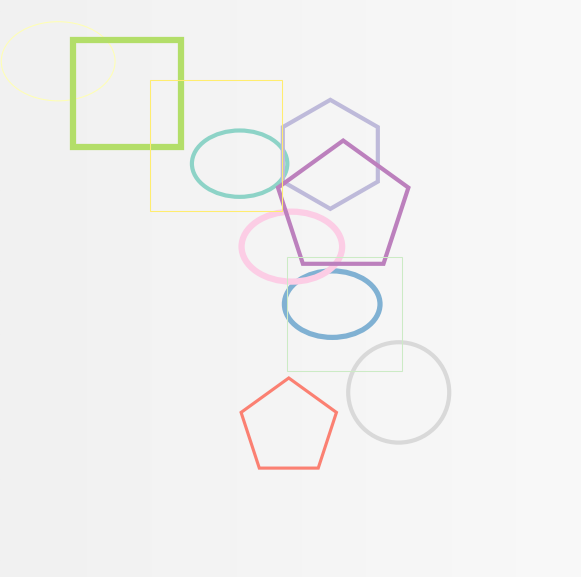[{"shape": "oval", "thickness": 2, "radius": 0.41, "center": [0.412, 0.716]}, {"shape": "oval", "thickness": 0.5, "radius": 0.49, "center": [0.1, 0.893]}, {"shape": "hexagon", "thickness": 2, "radius": 0.47, "center": [0.568, 0.732]}, {"shape": "pentagon", "thickness": 1.5, "radius": 0.43, "center": [0.497, 0.258]}, {"shape": "oval", "thickness": 2.5, "radius": 0.41, "center": [0.572, 0.472]}, {"shape": "square", "thickness": 3, "radius": 0.46, "center": [0.218, 0.837]}, {"shape": "oval", "thickness": 3, "radius": 0.43, "center": [0.502, 0.572]}, {"shape": "circle", "thickness": 2, "radius": 0.43, "center": [0.686, 0.32]}, {"shape": "pentagon", "thickness": 2, "radius": 0.59, "center": [0.59, 0.638]}, {"shape": "square", "thickness": 0.5, "radius": 0.49, "center": [0.593, 0.455]}, {"shape": "square", "thickness": 0.5, "radius": 0.57, "center": [0.371, 0.747]}]